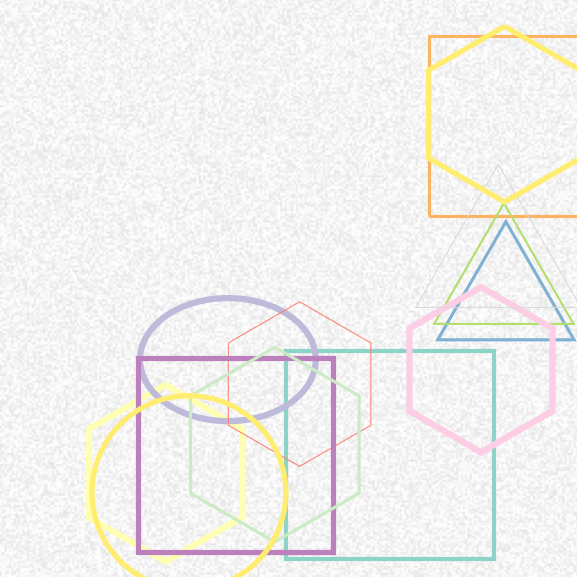[{"shape": "square", "thickness": 2, "radius": 0.9, "center": [0.675, 0.211]}, {"shape": "hexagon", "thickness": 3, "radius": 0.77, "center": [0.287, 0.18]}, {"shape": "oval", "thickness": 3, "radius": 0.76, "center": [0.395, 0.376]}, {"shape": "hexagon", "thickness": 0.5, "radius": 0.71, "center": [0.519, 0.334]}, {"shape": "triangle", "thickness": 1.5, "radius": 0.68, "center": [0.876, 0.479]}, {"shape": "square", "thickness": 1.5, "radius": 0.78, "center": [0.899, 0.781]}, {"shape": "triangle", "thickness": 1, "radius": 0.7, "center": [0.872, 0.508]}, {"shape": "hexagon", "thickness": 3, "radius": 0.71, "center": [0.833, 0.359]}, {"shape": "triangle", "thickness": 0.5, "radius": 0.83, "center": [0.863, 0.549]}, {"shape": "square", "thickness": 2.5, "radius": 0.84, "center": [0.408, 0.211]}, {"shape": "hexagon", "thickness": 1.5, "radius": 0.84, "center": [0.476, 0.229]}, {"shape": "circle", "thickness": 2.5, "radius": 0.84, "center": [0.327, 0.146]}, {"shape": "hexagon", "thickness": 2.5, "radius": 0.76, "center": [0.874, 0.801]}]